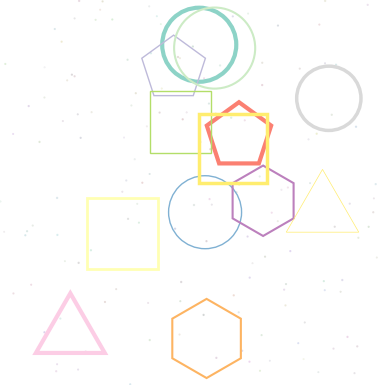[{"shape": "circle", "thickness": 3, "radius": 0.48, "center": [0.518, 0.884]}, {"shape": "square", "thickness": 2, "radius": 0.46, "center": [0.319, 0.393]}, {"shape": "pentagon", "thickness": 1, "radius": 0.43, "center": [0.451, 0.822]}, {"shape": "pentagon", "thickness": 3, "radius": 0.44, "center": [0.621, 0.647]}, {"shape": "circle", "thickness": 1, "radius": 0.47, "center": [0.533, 0.449]}, {"shape": "hexagon", "thickness": 1.5, "radius": 0.51, "center": [0.537, 0.121]}, {"shape": "square", "thickness": 1, "radius": 0.4, "center": [0.469, 0.684]}, {"shape": "triangle", "thickness": 3, "radius": 0.52, "center": [0.183, 0.135]}, {"shape": "circle", "thickness": 2.5, "radius": 0.42, "center": [0.854, 0.745]}, {"shape": "hexagon", "thickness": 1.5, "radius": 0.46, "center": [0.683, 0.479]}, {"shape": "circle", "thickness": 1.5, "radius": 0.53, "center": [0.558, 0.875]}, {"shape": "square", "thickness": 2.5, "radius": 0.45, "center": [0.605, 0.615]}, {"shape": "triangle", "thickness": 0.5, "radius": 0.54, "center": [0.838, 0.451]}]